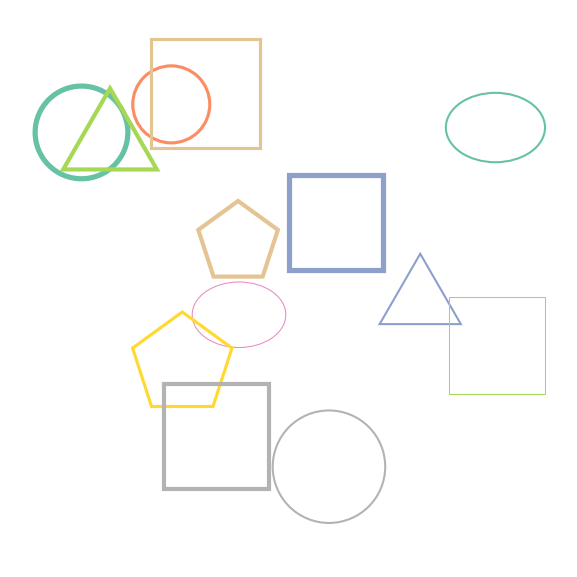[{"shape": "circle", "thickness": 2.5, "radius": 0.4, "center": [0.141, 0.77]}, {"shape": "oval", "thickness": 1, "radius": 0.43, "center": [0.858, 0.778]}, {"shape": "circle", "thickness": 1.5, "radius": 0.33, "center": [0.297, 0.818]}, {"shape": "triangle", "thickness": 1, "radius": 0.41, "center": [0.728, 0.478]}, {"shape": "square", "thickness": 2.5, "radius": 0.41, "center": [0.581, 0.614]}, {"shape": "oval", "thickness": 0.5, "radius": 0.41, "center": [0.414, 0.454]}, {"shape": "square", "thickness": 0.5, "radius": 0.42, "center": [0.861, 0.401]}, {"shape": "triangle", "thickness": 2, "radius": 0.47, "center": [0.191, 0.753]}, {"shape": "pentagon", "thickness": 1.5, "radius": 0.45, "center": [0.316, 0.368]}, {"shape": "pentagon", "thickness": 2, "radius": 0.36, "center": [0.412, 0.579]}, {"shape": "square", "thickness": 1.5, "radius": 0.47, "center": [0.356, 0.838]}, {"shape": "circle", "thickness": 1, "radius": 0.49, "center": [0.57, 0.191]}, {"shape": "square", "thickness": 2, "radius": 0.45, "center": [0.375, 0.243]}]